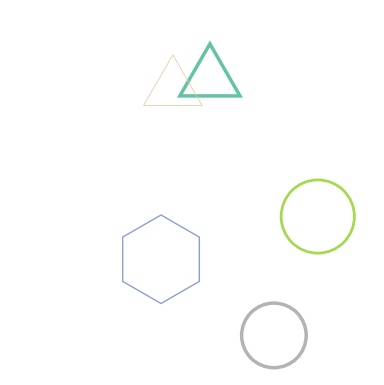[{"shape": "triangle", "thickness": 2.5, "radius": 0.45, "center": [0.545, 0.796]}, {"shape": "hexagon", "thickness": 1, "radius": 0.57, "center": [0.418, 0.327]}, {"shape": "circle", "thickness": 2, "radius": 0.48, "center": [0.825, 0.438]}, {"shape": "triangle", "thickness": 0.5, "radius": 0.44, "center": [0.449, 0.77]}, {"shape": "circle", "thickness": 2.5, "radius": 0.42, "center": [0.711, 0.129]}]